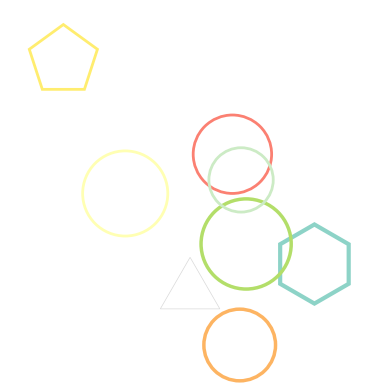[{"shape": "hexagon", "thickness": 3, "radius": 0.51, "center": [0.817, 0.314]}, {"shape": "circle", "thickness": 2, "radius": 0.55, "center": [0.325, 0.497]}, {"shape": "circle", "thickness": 2, "radius": 0.51, "center": [0.604, 0.599]}, {"shape": "circle", "thickness": 2.5, "radius": 0.47, "center": [0.623, 0.104]}, {"shape": "circle", "thickness": 2.5, "radius": 0.59, "center": [0.639, 0.366]}, {"shape": "triangle", "thickness": 0.5, "radius": 0.45, "center": [0.494, 0.242]}, {"shape": "circle", "thickness": 2, "radius": 0.42, "center": [0.626, 0.533]}, {"shape": "pentagon", "thickness": 2, "radius": 0.47, "center": [0.165, 0.843]}]